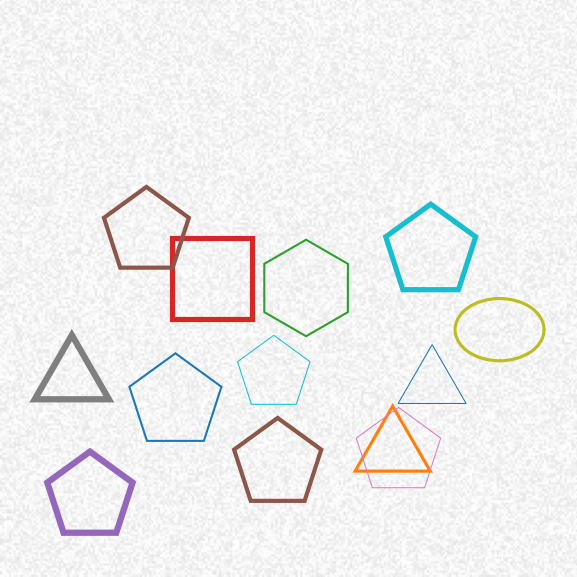[{"shape": "pentagon", "thickness": 1, "radius": 0.42, "center": [0.304, 0.304]}, {"shape": "triangle", "thickness": 0.5, "radius": 0.34, "center": [0.748, 0.334]}, {"shape": "triangle", "thickness": 1.5, "radius": 0.38, "center": [0.68, 0.221]}, {"shape": "hexagon", "thickness": 1, "radius": 0.42, "center": [0.53, 0.5]}, {"shape": "square", "thickness": 2.5, "radius": 0.35, "center": [0.367, 0.517]}, {"shape": "pentagon", "thickness": 3, "radius": 0.39, "center": [0.156, 0.139]}, {"shape": "pentagon", "thickness": 2, "radius": 0.4, "center": [0.481, 0.196]}, {"shape": "pentagon", "thickness": 2, "radius": 0.39, "center": [0.254, 0.598]}, {"shape": "pentagon", "thickness": 0.5, "radius": 0.38, "center": [0.69, 0.217]}, {"shape": "triangle", "thickness": 3, "radius": 0.37, "center": [0.124, 0.345]}, {"shape": "oval", "thickness": 1.5, "radius": 0.39, "center": [0.865, 0.428]}, {"shape": "pentagon", "thickness": 0.5, "radius": 0.33, "center": [0.474, 0.352]}, {"shape": "pentagon", "thickness": 2.5, "radius": 0.41, "center": [0.746, 0.564]}]